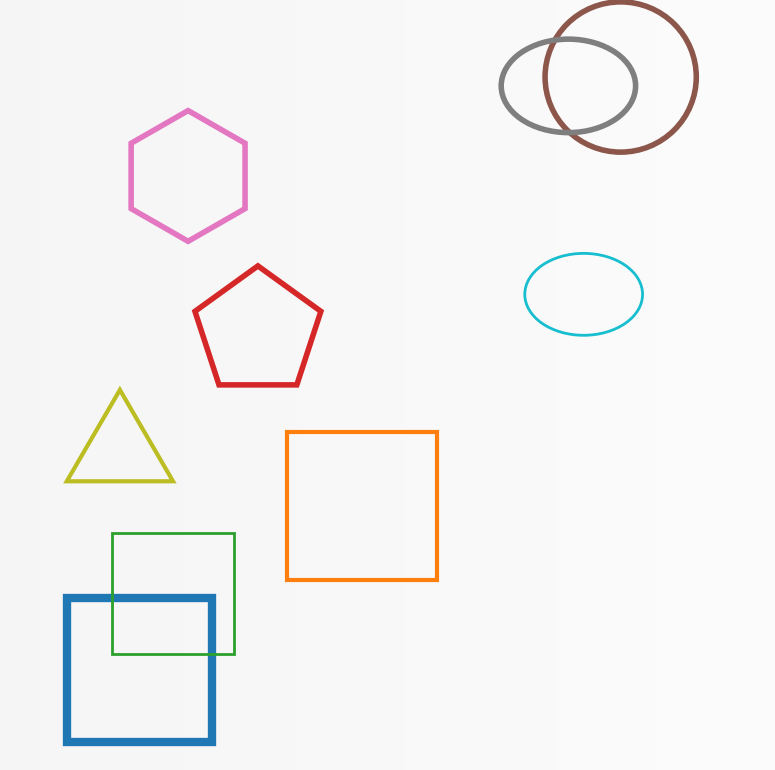[{"shape": "square", "thickness": 3, "radius": 0.47, "center": [0.18, 0.129]}, {"shape": "square", "thickness": 1.5, "radius": 0.48, "center": [0.467, 0.343]}, {"shape": "square", "thickness": 1, "radius": 0.39, "center": [0.223, 0.229]}, {"shape": "pentagon", "thickness": 2, "radius": 0.43, "center": [0.333, 0.569]}, {"shape": "circle", "thickness": 2, "radius": 0.49, "center": [0.801, 0.9]}, {"shape": "hexagon", "thickness": 2, "radius": 0.42, "center": [0.243, 0.771]}, {"shape": "oval", "thickness": 2, "radius": 0.43, "center": [0.733, 0.888]}, {"shape": "triangle", "thickness": 1.5, "radius": 0.4, "center": [0.155, 0.415]}, {"shape": "oval", "thickness": 1, "radius": 0.38, "center": [0.753, 0.618]}]